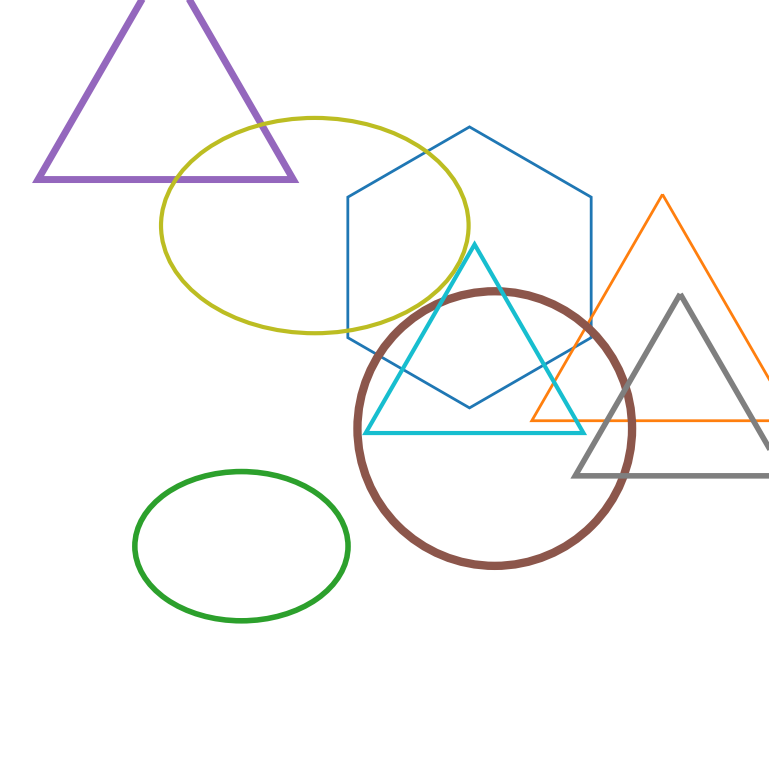[{"shape": "hexagon", "thickness": 1, "radius": 0.91, "center": [0.61, 0.653]}, {"shape": "triangle", "thickness": 1, "radius": 0.98, "center": [0.86, 0.552]}, {"shape": "oval", "thickness": 2, "radius": 0.69, "center": [0.314, 0.291]}, {"shape": "triangle", "thickness": 2.5, "radius": 0.96, "center": [0.215, 0.863]}, {"shape": "circle", "thickness": 3, "radius": 0.89, "center": [0.643, 0.443]}, {"shape": "triangle", "thickness": 2, "radius": 0.79, "center": [0.883, 0.461]}, {"shape": "oval", "thickness": 1.5, "radius": 1.0, "center": [0.409, 0.707]}, {"shape": "triangle", "thickness": 1.5, "radius": 0.82, "center": [0.616, 0.519]}]